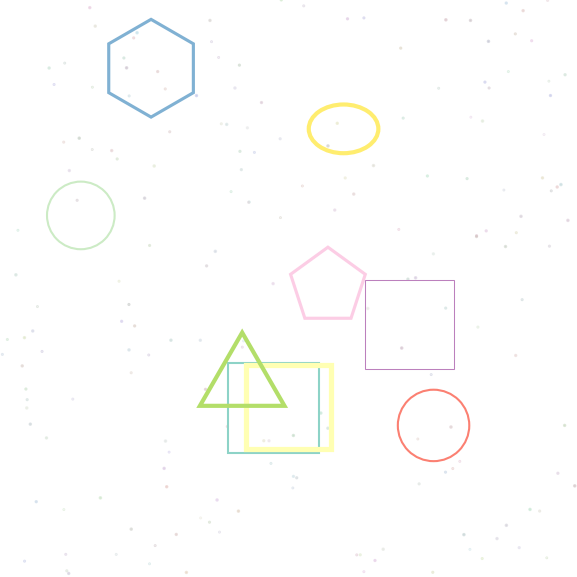[{"shape": "square", "thickness": 1, "radius": 0.39, "center": [0.474, 0.293]}, {"shape": "square", "thickness": 2.5, "radius": 0.36, "center": [0.5, 0.294]}, {"shape": "circle", "thickness": 1, "radius": 0.31, "center": [0.751, 0.262]}, {"shape": "hexagon", "thickness": 1.5, "radius": 0.42, "center": [0.262, 0.881]}, {"shape": "triangle", "thickness": 2, "radius": 0.42, "center": [0.419, 0.339]}, {"shape": "pentagon", "thickness": 1.5, "radius": 0.34, "center": [0.568, 0.503]}, {"shape": "square", "thickness": 0.5, "radius": 0.38, "center": [0.709, 0.438]}, {"shape": "circle", "thickness": 1, "radius": 0.29, "center": [0.14, 0.626]}, {"shape": "oval", "thickness": 2, "radius": 0.3, "center": [0.595, 0.776]}]